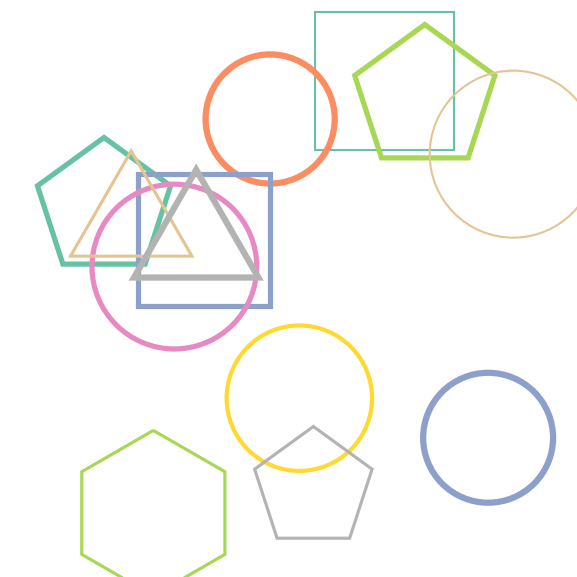[{"shape": "pentagon", "thickness": 2.5, "radius": 0.61, "center": [0.18, 0.64]}, {"shape": "square", "thickness": 1, "radius": 0.6, "center": [0.666, 0.859]}, {"shape": "circle", "thickness": 3, "radius": 0.56, "center": [0.468, 0.793]}, {"shape": "circle", "thickness": 3, "radius": 0.56, "center": [0.845, 0.241]}, {"shape": "square", "thickness": 2.5, "radius": 0.57, "center": [0.353, 0.584]}, {"shape": "circle", "thickness": 2.5, "radius": 0.71, "center": [0.302, 0.538]}, {"shape": "hexagon", "thickness": 1.5, "radius": 0.72, "center": [0.265, 0.111]}, {"shape": "pentagon", "thickness": 2.5, "radius": 0.64, "center": [0.736, 0.829]}, {"shape": "circle", "thickness": 2, "radius": 0.63, "center": [0.518, 0.31]}, {"shape": "triangle", "thickness": 1.5, "radius": 0.61, "center": [0.227, 0.616]}, {"shape": "circle", "thickness": 1, "radius": 0.72, "center": [0.889, 0.732]}, {"shape": "pentagon", "thickness": 1.5, "radius": 0.53, "center": [0.543, 0.154]}, {"shape": "triangle", "thickness": 3, "radius": 0.62, "center": [0.34, 0.581]}]